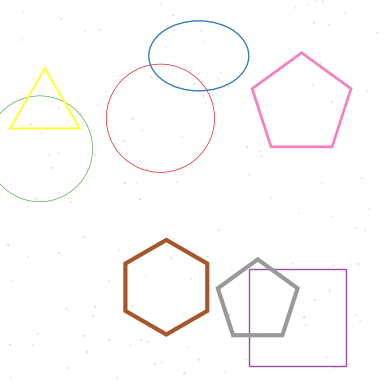[{"shape": "circle", "thickness": 0.5, "radius": 0.7, "center": [0.417, 0.693]}, {"shape": "oval", "thickness": 1, "radius": 0.65, "center": [0.516, 0.855]}, {"shape": "circle", "thickness": 0.5, "radius": 0.69, "center": [0.103, 0.614]}, {"shape": "square", "thickness": 1, "radius": 0.63, "center": [0.773, 0.175]}, {"shape": "triangle", "thickness": 1.5, "radius": 0.52, "center": [0.117, 0.719]}, {"shape": "hexagon", "thickness": 3, "radius": 0.61, "center": [0.432, 0.254]}, {"shape": "pentagon", "thickness": 2, "radius": 0.67, "center": [0.783, 0.728]}, {"shape": "pentagon", "thickness": 3, "radius": 0.54, "center": [0.669, 0.217]}]